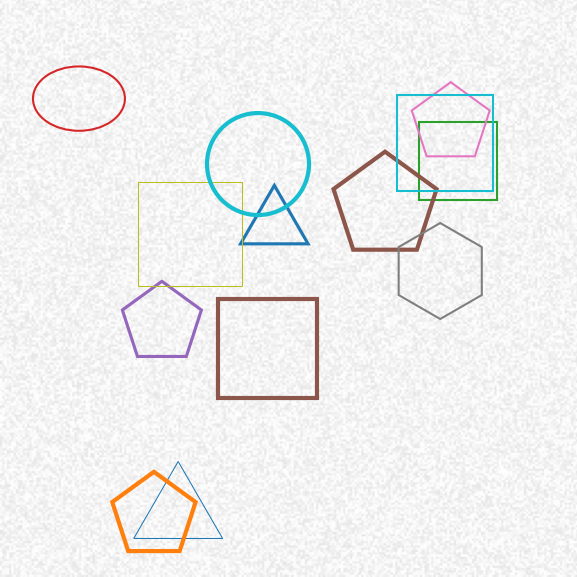[{"shape": "triangle", "thickness": 1.5, "radius": 0.34, "center": [0.475, 0.611]}, {"shape": "triangle", "thickness": 0.5, "radius": 0.44, "center": [0.309, 0.111]}, {"shape": "pentagon", "thickness": 2, "radius": 0.38, "center": [0.267, 0.106]}, {"shape": "square", "thickness": 1, "radius": 0.34, "center": [0.793, 0.72]}, {"shape": "oval", "thickness": 1, "radius": 0.4, "center": [0.137, 0.828]}, {"shape": "pentagon", "thickness": 1.5, "radius": 0.36, "center": [0.28, 0.44]}, {"shape": "pentagon", "thickness": 2, "radius": 0.47, "center": [0.667, 0.643]}, {"shape": "square", "thickness": 2, "radius": 0.43, "center": [0.463, 0.395]}, {"shape": "pentagon", "thickness": 1, "radius": 0.35, "center": [0.781, 0.786]}, {"shape": "hexagon", "thickness": 1, "radius": 0.42, "center": [0.762, 0.53]}, {"shape": "square", "thickness": 0.5, "radius": 0.45, "center": [0.33, 0.594]}, {"shape": "circle", "thickness": 2, "radius": 0.44, "center": [0.447, 0.715]}, {"shape": "square", "thickness": 1, "radius": 0.42, "center": [0.77, 0.751]}]